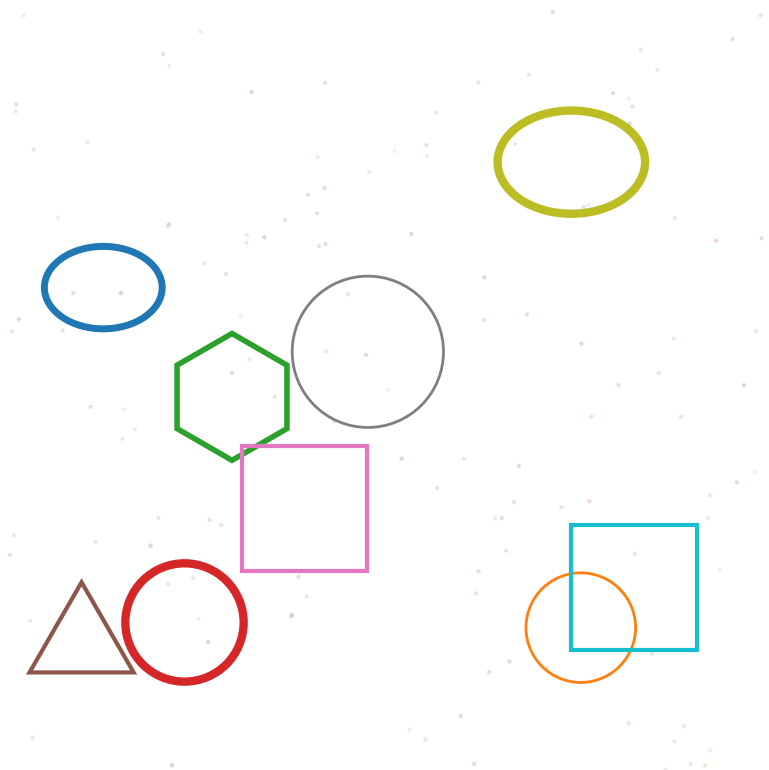[{"shape": "oval", "thickness": 2.5, "radius": 0.38, "center": [0.134, 0.626]}, {"shape": "circle", "thickness": 1, "radius": 0.36, "center": [0.754, 0.185]}, {"shape": "hexagon", "thickness": 2, "radius": 0.41, "center": [0.301, 0.485]}, {"shape": "circle", "thickness": 3, "radius": 0.38, "center": [0.24, 0.192]}, {"shape": "triangle", "thickness": 1.5, "radius": 0.39, "center": [0.106, 0.166]}, {"shape": "square", "thickness": 1.5, "radius": 0.41, "center": [0.396, 0.34]}, {"shape": "circle", "thickness": 1, "radius": 0.49, "center": [0.478, 0.543]}, {"shape": "oval", "thickness": 3, "radius": 0.48, "center": [0.742, 0.789]}, {"shape": "square", "thickness": 1.5, "radius": 0.41, "center": [0.824, 0.237]}]